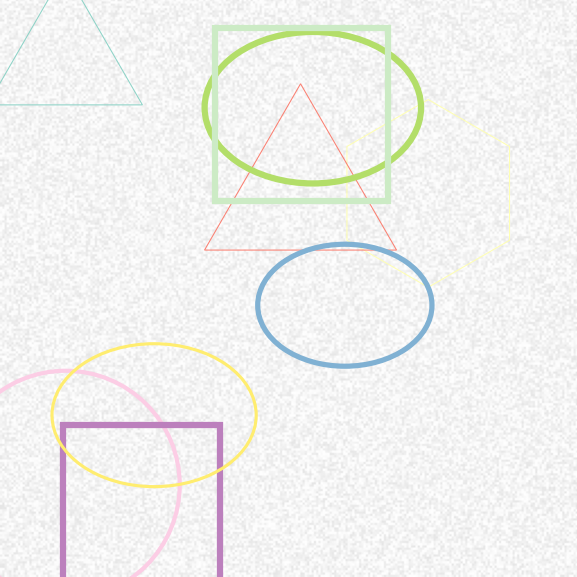[{"shape": "triangle", "thickness": 0.5, "radius": 0.77, "center": [0.112, 0.895]}, {"shape": "hexagon", "thickness": 0.5, "radius": 0.81, "center": [0.741, 0.664]}, {"shape": "triangle", "thickness": 0.5, "radius": 0.96, "center": [0.52, 0.662]}, {"shape": "oval", "thickness": 2.5, "radius": 0.75, "center": [0.597, 0.471]}, {"shape": "oval", "thickness": 3, "radius": 0.94, "center": [0.542, 0.813]}, {"shape": "circle", "thickness": 2, "radius": 0.99, "center": [0.114, 0.16]}, {"shape": "square", "thickness": 3, "radius": 0.68, "center": [0.245, 0.127]}, {"shape": "square", "thickness": 3, "radius": 0.75, "center": [0.522, 0.801]}, {"shape": "oval", "thickness": 1.5, "radius": 0.88, "center": [0.267, 0.28]}]